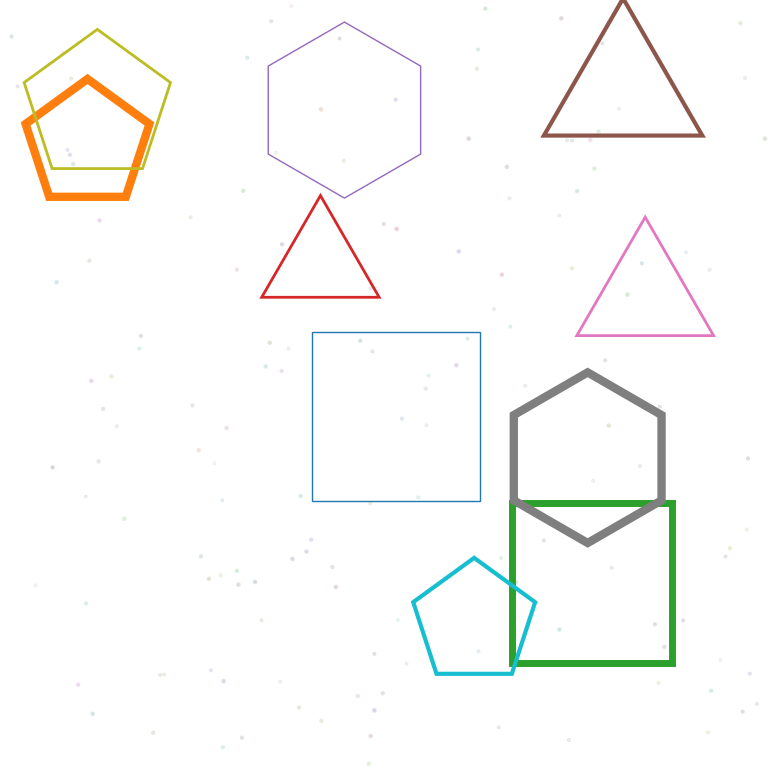[{"shape": "square", "thickness": 0.5, "radius": 0.55, "center": [0.514, 0.458]}, {"shape": "pentagon", "thickness": 3, "radius": 0.42, "center": [0.114, 0.813]}, {"shape": "square", "thickness": 2.5, "radius": 0.52, "center": [0.769, 0.243]}, {"shape": "triangle", "thickness": 1, "radius": 0.44, "center": [0.416, 0.658]}, {"shape": "hexagon", "thickness": 0.5, "radius": 0.57, "center": [0.447, 0.857]}, {"shape": "triangle", "thickness": 1.5, "radius": 0.59, "center": [0.809, 0.883]}, {"shape": "triangle", "thickness": 1, "radius": 0.51, "center": [0.838, 0.615]}, {"shape": "hexagon", "thickness": 3, "radius": 0.55, "center": [0.763, 0.406]}, {"shape": "pentagon", "thickness": 1, "radius": 0.5, "center": [0.126, 0.862]}, {"shape": "pentagon", "thickness": 1.5, "radius": 0.42, "center": [0.616, 0.192]}]